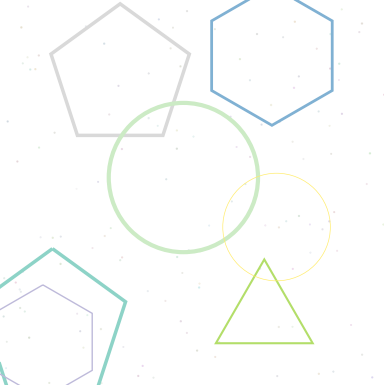[{"shape": "pentagon", "thickness": 2.5, "radius": 1.0, "center": [0.136, 0.154]}, {"shape": "hexagon", "thickness": 1, "radius": 0.74, "center": [0.111, 0.112]}, {"shape": "hexagon", "thickness": 2, "radius": 0.9, "center": [0.706, 0.855]}, {"shape": "triangle", "thickness": 1.5, "radius": 0.73, "center": [0.686, 0.181]}, {"shape": "pentagon", "thickness": 2.5, "radius": 0.94, "center": [0.312, 0.801]}, {"shape": "circle", "thickness": 3, "radius": 0.97, "center": [0.476, 0.539]}, {"shape": "circle", "thickness": 0.5, "radius": 0.7, "center": [0.718, 0.41]}]